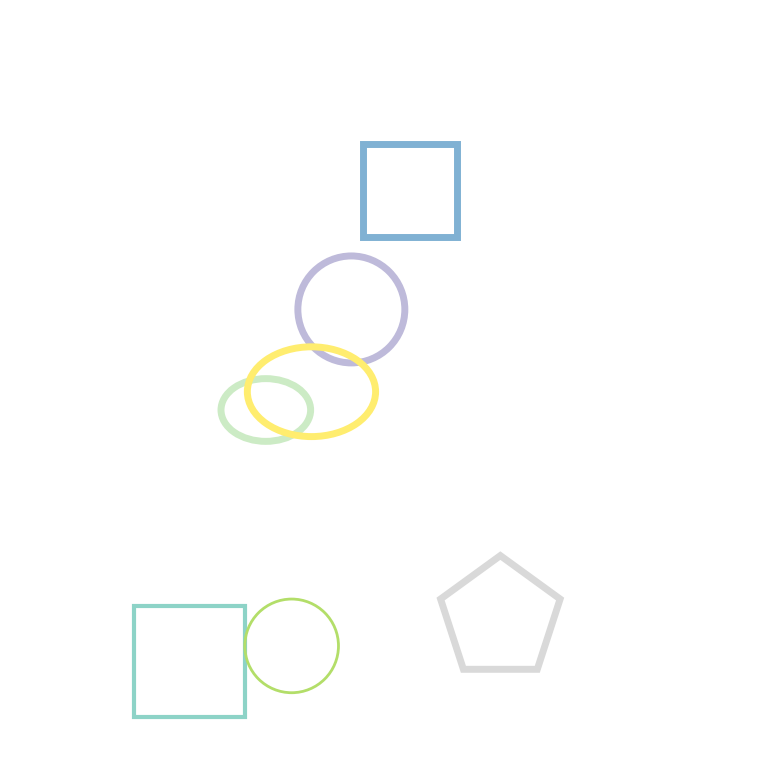[{"shape": "square", "thickness": 1.5, "radius": 0.36, "center": [0.246, 0.141]}, {"shape": "circle", "thickness": 2.5, "radius": 0.35, "center": [0.456, 0.598]}, {"shape": "square", "thickness": 2.5, "radius": 0.3, "center": [0.533, 0.752]}, {"shape": "circle", "thickness": 1, "radius": 0.3, "center": [0.379, 0.161]}, {"shape": "pentagon", "thickness": 2.5, "radius": 0.41, "center": [0.65, 0.197]}, {"shape": "oval", "thickness": 2.5, "radius": 0.29, "center": [0.345, 0.468]}, {"shape": "oval", "thickness": 2.5, "radius": 0.42, "center": [0.405, 0.491]}]